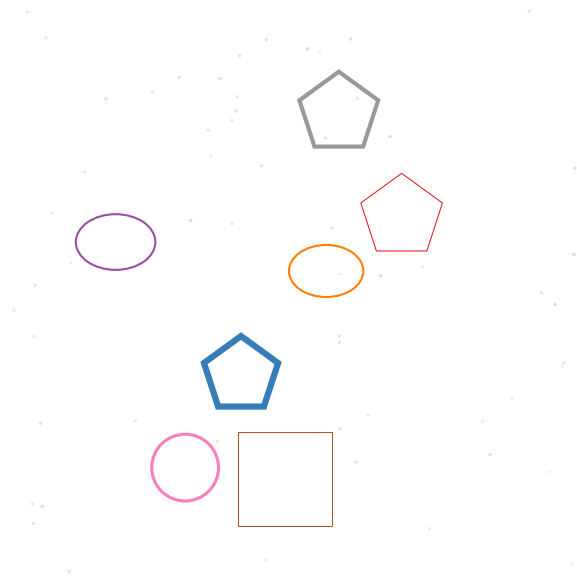[{"shape": "pentagon", "thickness": 0.5, "radius": 0.37, "center": [0.695, 0.625]}, {"shape": "pentagon", "thickness": 3, "radius": 0.34, "center": [0.417, 0.35]}, {"shape": "oval", "thickness": 1, "radius": 0.34, "center": [0.2, 0.58]}, {"shape": "oval", "thickness": 1, "radius": 0.32, "center": [0.565, 0.53]}, {"shape": "square", "thickness": 0.5, "radius": 0.41, "center": [0.493, 0.169]}, {"shape": "circle", "thickness": 1.5, "radius": 0.29, "center": [0.321, 0.189]}, {"shape": "pentagon", "thickness": 2, "radius": 0.36, "center": [0.587, 0.803]}]